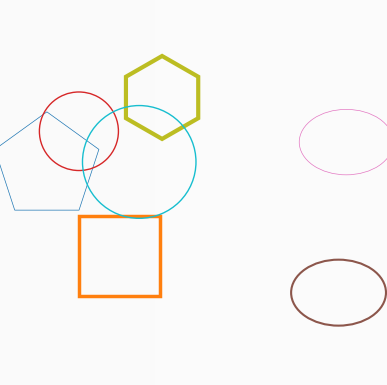[{"shape": "pentagon", "thickness": 0.5, "radius": 0.71, "center": [0.121, 0.568]}, {"shape": "square", "thickness": 2.5, "radius": 0.52, "center": [0.308, 0.336]}, {"shape": "circle", "thickness": 1, "radius": 0.51, "center": [0.204, 0.659]}, {"shape": "oval", "thickness": 1.5, "radius": 0.61, "center": [0.874, 0.24]}, {"shape": "oval", "thickness": 0.5, "radius": 0.61, "center": [0.894, 0.631]}, {"shape": "hexagon", "thickness": 3, "radius": 0.54, "center": [0.418, 0.747]}, {"shape": "circle", "thickness": 1, "radius": 0.73, "center": [0.359, 0.579]}]